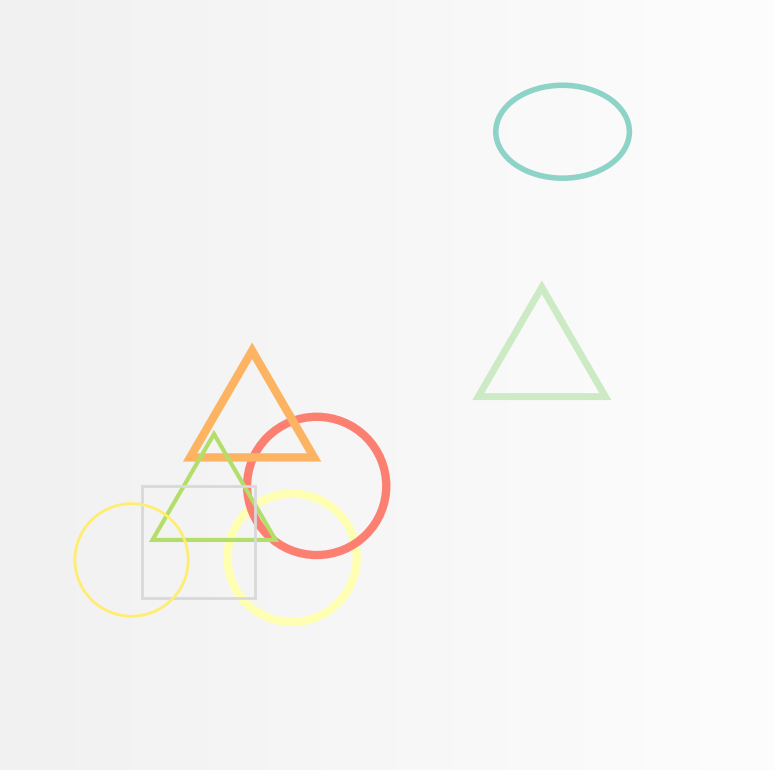[{"shape": "oval", "thickness": 2, "radius": 0.43, "center": [0.726, 0.829]}, {"shape": "circle", "thickness": 3, "radius": 0.42, "center": [0.377, 0.276]}, {"shape": "circle", "thickness": 3, "radius": 0.45, "center": [0.409, 0.369]}, {"shape": "triangle", "thickness": 3, "radius": 0.46, "center": [0.325, 0.452]}, {"shape": "triangle", "thickness": 1.5, "radius": 0.46, "center": [0.276, 0.345]}, {"shape": "square", "thickness": 1, "radius": 0.36, "center": [0.257, 0.296]}, {"shape": "triangle", "thickness": 2.5, "radius": 0.47, "center": [0.699, 0.532]}, {"shape": "circle", "thickness": 1, "radius": 0.37, "center": [0.17, 0.273]}]